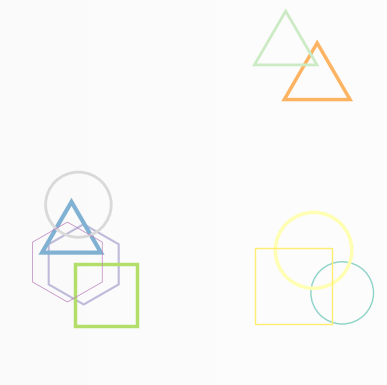[{"shape": "circle", "thickness": 1, "radius": 0.4, "center": [0.883, 0.239]}, {"shape": "circle", "thickness": 2.5, "radius": 0.49, "center": [0.809, 0.35]}, {"shape": "hexagon", "thickness": 1.5, "radius": 0.52, "center": [0.216, 0.313]}, {"shape": "triangle", "thickness": 3, "radius": 0.44, "center": [0.184, 0.388]}, {"shape": "triangle", "thickness": 2.5, "radius": 0.49, "center": [0.818, 0.79]}, {"shape": "square", "thickness": 2.5, "radius": 0.4, "center": [0.274, 0.235]}, {"shape": "circle", "thickness": 2, "radius": 0.42, "center": [0.202, 0.468]}, {"shape": "hexagon", "thickness": 0.5, "radius": 0.52, "center": [0.174, 0.319]}, {"shape": "triangle", "thickness": 2, "radius": 0.47, "center": [0.737, 0.878]}, {"shape": "square", "thickness": 1, "radius": 0.49, "center": [0.758, 0.258]}]